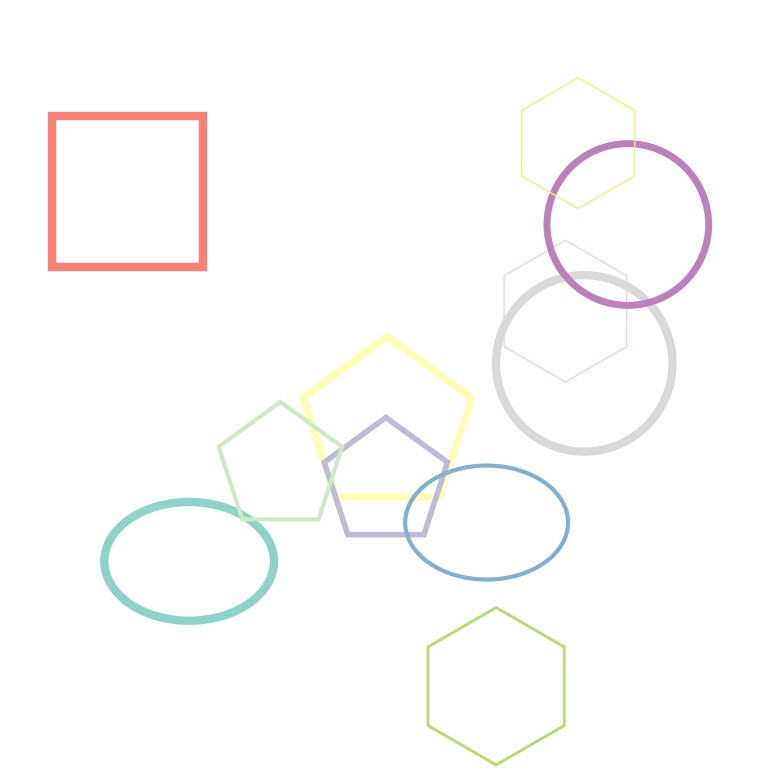[{"shape": "oval", "thickness": 3, "radius": 0.55, "center": [0.246, 0.271]}, {"shape": "pentagon", "thickness": 2.5, "radius": 0.58, "center": [0.503, 0.448]}, {"shape": "pentagon", "thickness": 2, "radius": 0.42, "center": [0.501, 0.374]}, {"shape": "square", "thickness": 3, "radius": 0.49, "center": [0.165, 0.752]}, {"shape": "oval", "thickness": 1.5, "radius": 0.53, "center": [0.632, 0.321]}, {"shape": "hexagon", "thickness": 1, "radius": 0.51, "center": [0.644, 0.109]}, {"shape": "hexagon", "thickness": 0.5, "radius": 0.46, "center": [0.734, 0.596]}, {"shape": "circle", "thickness": 3, "radius": 0.57, "center": [0.759, 0.528]}, {"shape": "circle", "thickness": 2.5, "radius": 0.52, "center": [0.815, 0.708]}, {"shape": "pentagon", "thickness": 1.5, "radius": 0.42, "center": [0.364, 0.394]}, {"shape": "hexagon", "thickness": 0.5, "radius": 0.42, "center": [0.751, 0.814]}]